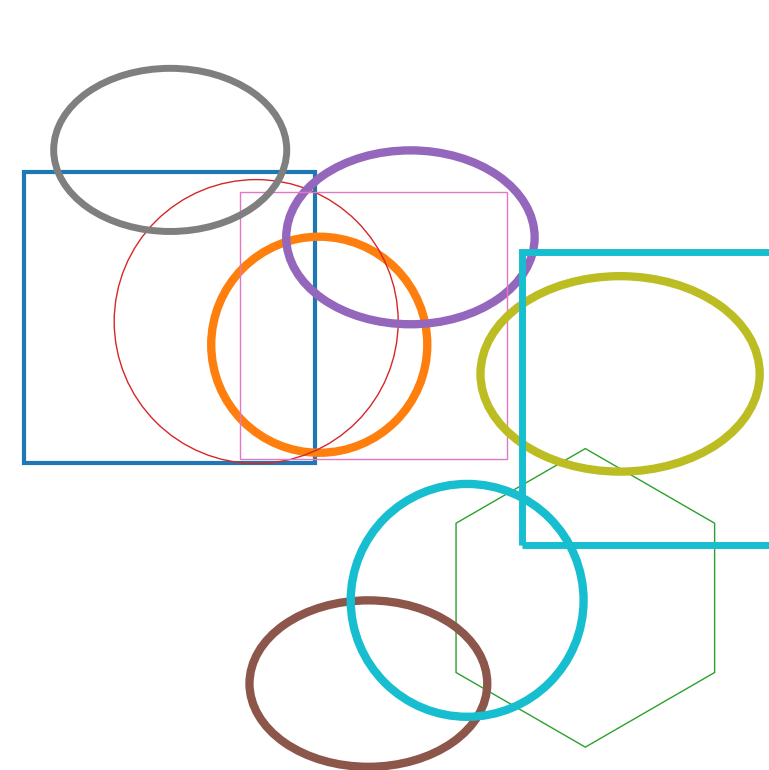[{"shape": "square", "thickness": 1.5, "radius": 0.94, "center": [0.22, 0.588]}, {"shape": "circle", "thickness": 3, "radius": 0.7, "center": [0.415, 0.552]}, {"shape": "hexagon", "thickness": 0.5, "radius": 0.97, "center": [0.76, 0.224]}, {"shape": "circle", "thickness": 0.5, "radius": 0.92, "center": [0.333, 0.582]}, {"shape": "oval", "thickness": 3, "radius": 0.81, "center": [0.533, 0.692]}, {"shape": "oval", "thickness": 3, "radius": 0.77, "center": [0.478, 0.112]}, {"shape": "square", "thickness": 0.5, "radius": 0.87, "center": [0.485, 0.577]}, {"shape": "oval", "thickness": 2.5, "radius": 0.76, "center": [0.221, 0.805]}, {"shape": "oval", "thickness": 3, "radius": 0.91, "center": [0.805, 0.514]}, {"shape": "square", "thickness": 2.5, "radius": 0.95, "center": [0.868, 0.482]}, {"shape": "circle", "thickness": 3, "radius": 0.76, "center": [0.607, 0.22]}]